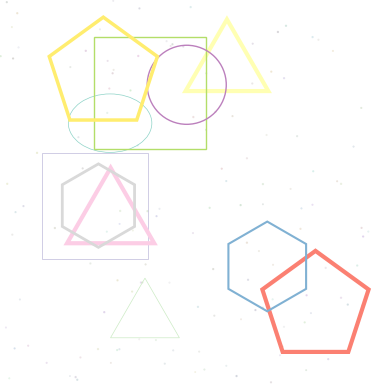[{"shape": "oval", "thickness": 0.5, "radius": 0.54, "center": [0.286, 0.68]}, {"shape": "triangle", "thickness": 3, "radius": 0.62, "center": [0.589, 0.826]}, {"shape": "square", "thickness": 0.5, "radius": 0.69, "center": [0.246, 0.464]}, {"shape": "pentagon", "thickness": 3, "radius": 0.73, "center": [0.819, 0.203]}, {"shape": "hexagon", "thickness": 1.5, "radius": 0.58, "center": [0.694, 0.308]}, {"shape": "square", "thickness": 1, "radius": 0.73, "center": [0.389, 0.758]}, {"shape": "triangle", "thickness": 3, "radius": 0.65, "center": [0.287, 0.434]}, {"shape": "hexagon", "thickness": 2, "radius": 0.54, "center": [0.256, 0.466]}, {"shape": "circle", "thickness": 1, "radius": 0.51, "center": [0.485, 0.78]}, {"shape": "triangle", "thickness": 0.5, "radius": 0.52, "center": [0.377, 0.174]}, {"shape": "pentagon", "thickness": 2.5, "radius": 0.74, "center": [0.268, 0.808]}]